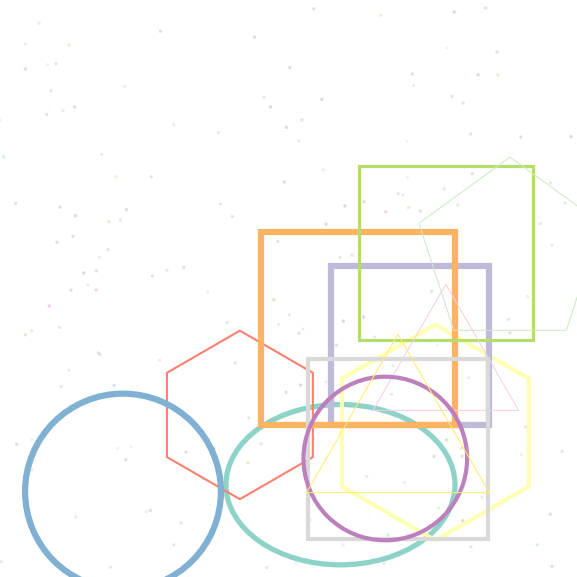[{"shape": "oval", "thickness": 2.5, "radius": 0.99, "center": [0.59, 0.16]}, {"shape": "hexagon", "thickness": 2, "radius": 0.93, "center": [0.754, 0.25]}, {"shape": "square", "thickness": 3, "radius": 0.69, "center": [0.709, 0.401]}, {"shape": "hexagon", "thickness": 1, "radius": 0.73, "center": [0.415, 0.281]}, {"shape": "circle", "thickness": 3, "radius": 0.85, "center": [0.213, 0.148]}, {"shape": "square", "thickness": 3, "radius": 0.84, "center": [0.62, 0.43]}, {"shape": "square", "thickness": 1.5, "radius": 0.75, "center": [0.773, 0.561]}, {"shape": "triangle", "thickness": 0.5, "radius": 0.73, "center": [0.772, 0.361]}, {"shape": "square", "thickness": 2, "radius": 0.78, "center": [0.69, 0.221]}, {"shape": "circle", "thickness": 2, "radius": 0.71, "center": [0.667, 0.205]}, {"shape": "pentagon", "thickness": 0.5, "radius": 0.83, "center": [0.883, 0.561]}, {"shape": "triangle", "thickness": 0.5, "radius": 0.91, "center": [0.689, 0.237]}]